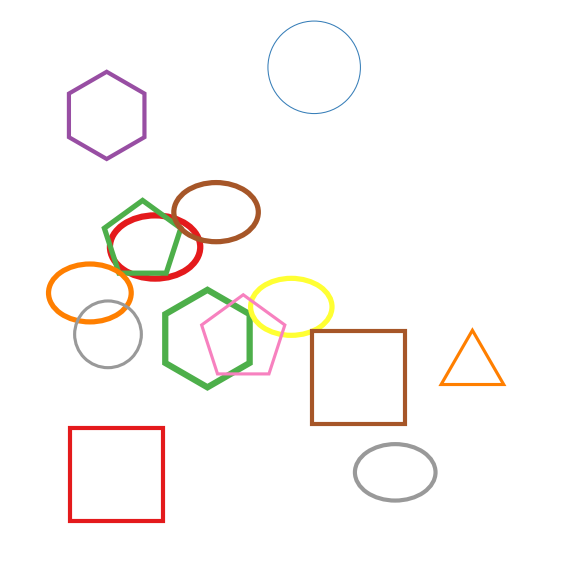[{"shape": "oval", "thickness": 3, "radius": 0.39, "center": [0.269, 0.571]}, {"shape": "square", "thickness": 2, "radius": 0.4, "center": [0.201, 0.178]}, {"shape": "circle", "thickness": 0.5, "radius": 0.4, "center": [0.544, 0.883]}, {"shape": "hexagon", "thickness": 3, "radius": 0.42, "center": [0.359, 0.413]}, {"shape": "pentagon", "thickness": 2.5, "radius": 0.35, "center": [0.247, 0.582]}, {"shape": "hexagon", "thickness": 2, "radius": 0.38, "center": [0.185, 0.799]}, {"shape": "triangle", "thickness": 1.5, "radius": 0.31, "center": [0.818, 0.365]}, {"shape": "oval", "thickness": 2.5, "radius": 0.36, "center": [0.156, 0.492]}, {"shape": "oval", "thickness": 2.5, "radius": 0.35, "center": [0.504, 0.468]}, {"shape": "square", "thickness": 2, "radius": 0.4, "center": [0.621, 0.346]}, {"shape": "oval", "thickness": 2.5, "radius": 0.37, "center": [0.374, 0.632]}, {"shape": "pentagon", "thickness": 1.5, "radius": 0.38, "center": [0.421, 0.413]}, {"shape": "oval", "thickness": 2, "radius": 0.35, "center": [0.684, 0.181]}, {"shape": "circle", "thickness": 1.5, "radius": 0.29, "center": [0.187, 0.42]}]